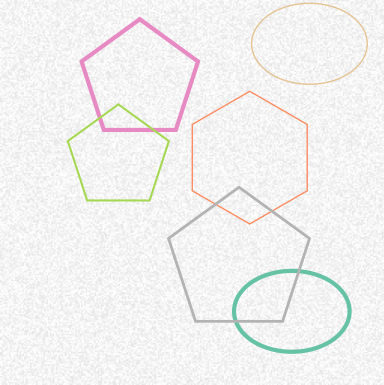[{"shape": "oval", "thickness": 3, "radius": 0.75, "center": [0.758, 0.191]}, {"shape": "hexagon", "thickness": 1, "radius": 0.86, "center": [0.649, 0.591]}, {"shape": "pentagon", "thickness": 3, "radius": 0.79, "center": [0.363, 0.791]}, {"shape": "pentagon", "thickness": 1.5, "radius": 0.69, "center": [0.307, 0.591]}, {"shape": "oval", "thickness": 1, "radius": 0.75, "center": [0.804, 0.886]}, {"shape": "pentagon", "thickness": 2, "radius": 0.96, "center": [0.621, 0.321]}]